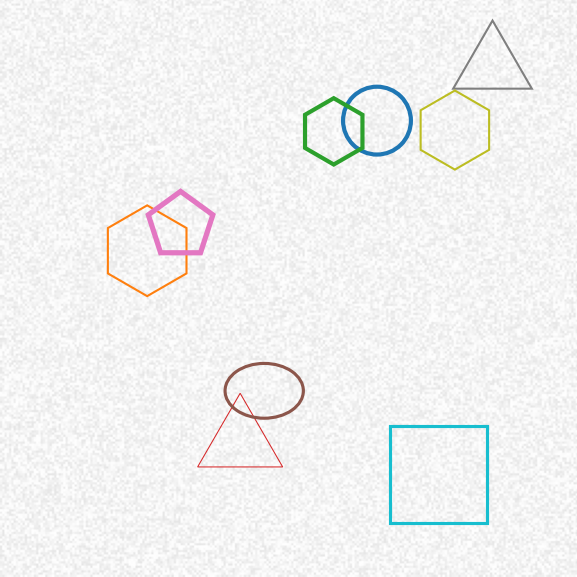[{"shape": "circle", "thickness": 2, "radius": 0.29, "center": [0.653, 0.79]}, {"shape": "hexagon", "thickness": 1, "radius": 0.39, "center": [0.255, 0.565]}, {"shape": "hexagon", "thickness": 2, "radius": 0.29, "center": [0.578, 0.772]}, {"shape": "triangle", "thickness": 0.5, "radius": 0.43, "center": [0.416, 0.233]}, {"shape": "oval", "thickness": 1.5, "radius": 0.34, "center": [0.458, 0.322]}, {"shape": "pentagon", "thickness": 2.5, "radius": 0.29, "center": [0.313, 0.609]}, {"shape": "triangle", "thickness": 1, "radius": 0.39, "center": [0.853, 0.885]}, {"shape": "hexagon", "thickness": 1, "radius": 0.34, "center": [0.788, 0.774]}, {"shape": "square", "thickness": 1.5, "radius": 0.42, "center": [0.76, 0.178]}]